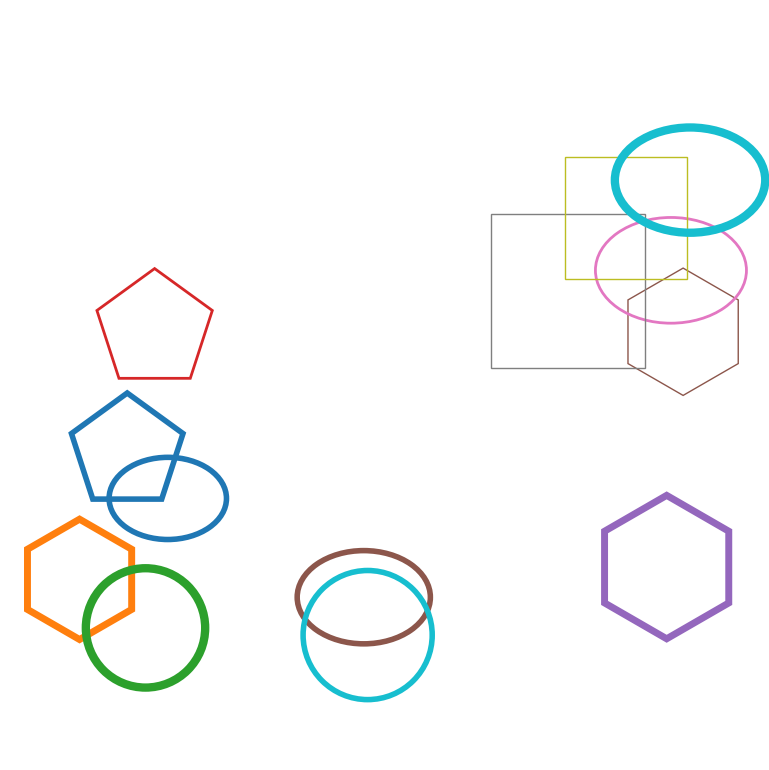[{"shape": "oval", "thickness": 2, "radius": 0.38, "center": [0.218, 0.353]}, {"shape": "pentagon", "thickness": 2, "radius": 0.38, "center": [0.165, 0.413]}, {"shape": "hexagon", "thickness": 2.5, "radius": 0.39, "center": [0.103, 0.248]}, {"shape": "circle", "thickness": 3, "radius": 0.39, "center": [0.189, 0.185]}, {"shape": "pentagon", "thickness": 1, "radius": 0.39, "center": [0.201, 0.572]}, {"shape": "hexagon", "thickness": 2.5, "radius": 0.47, "center": [0.866, 0.264]}, {"shape": "oval", "thickness": 2, "radius": 0.43, "center": [0.472, 0.224]}, {"shape": "hexagon", "thickness": 0.5, "radius": 0.41, "center": [0.887, 0.569]}, {"shape": "oval", "thickness": 1, "radius": 0.49, "center": [0.871, 0.649]}, {"shape": "square", "thickness": 0.5, "radius": 0.5, "center": [0.738, 0.622]}, {"shape": "square", "thickness": 0.5, "radius": 0.4, "center": [0.813, 0.717]}, {"shape": "circle", "thickness": 2, "radius": 0.42, "center": [0.477, 0.175]}, {"shape": "oval", "thickness": 3, "radius": 0.49, "center": [0.896, 0.766]}]